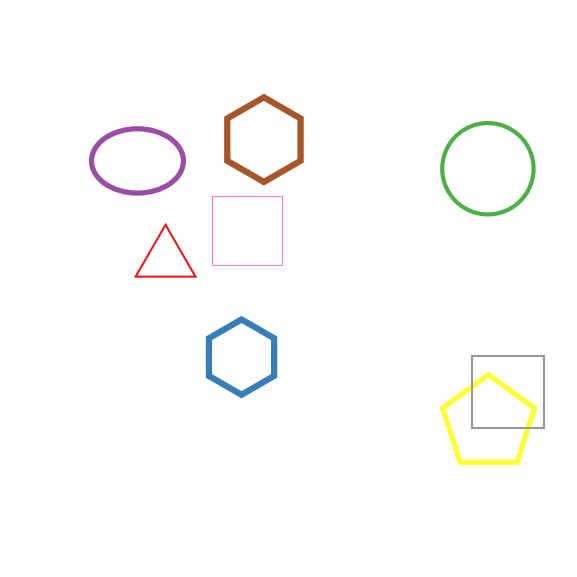[{"shape": "triangle", "thickness": 1, "radius": 0.3, "center": [0.287, 0.55]}, {"shape": "hexagon", "thickness": 3, "radius": 0.33, "center": [0.418, 0.381]}, {"shape": "circle", "thickness": 2, "radius": 0.4, "center": [0.845, 0.707]}, {"shape": "oval", "thickness": 2.5, "radius": 0.4, "center": [0.238, 0.72]}, {"shape": "pentagon", "thickness": 2.5, "radius": 0.42, "center": [0.846, 0.267]}, {"shape": "hexagon", "thickness": 3, "radius": 0.37, "center": [0.457, 0.757]}, {"shape": "square", "thickness": 0.5, "radius": 0.3, "center": [0.427, 0.6]}, {"shape": "square", "thickness": 1, "radius": 0.31, "center": [0.88, 0.32]}]